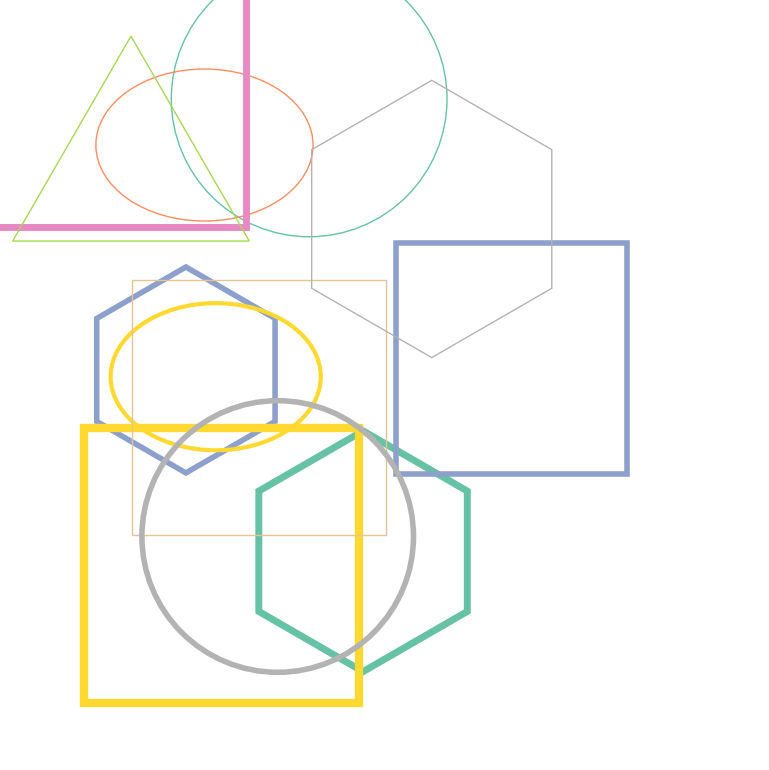[{"shape": "hexagon", "thickness": 2.5, "radius": 0.78, "center": [0.472, 0.284]}, {"shape": "circle", "thickness": 0.5, "radius": 0.9, "center": [0.402, 0.872]}, {"shape": "oval", "thickness": 0.5, "radius": 0.71, "center": [0.266, 0.812]}, {"shape": "hexagon", "thickness": 2, "radius": 0.67, "center": [0.241, 0.52]}, {"shape": "square", "thickness": 2, "radius": 0.75, "center": [0.665, 0.535]}, {"shape": "square", "thickness": 2.5, "radius": 0.89, "center": [0.141, 0.883]}, {"shape": "triangle", "thickness": 0.5, "radius": 0.89, "center": [0.17, 0.776]}, {"shape": "oval", "thickness": 1.5, "radius": 0.68, "center": [0.28, 0.511]}, {"shape": "square", "thickness": 3, "radius": 0.89, "center": [0.288, 0.266]}, {"shape": "square", "thickness": 0.5, "radius": 0.83, "center": [0.336, 0.471]}, {"shape": "circle", "thickness": 2, "radius": 0.88, "center": [0.361, 0.303]}, {"shape": "hexagon", "thickness": 0.5, "radius": 0.9, "center": [0.561, 0.716]}]